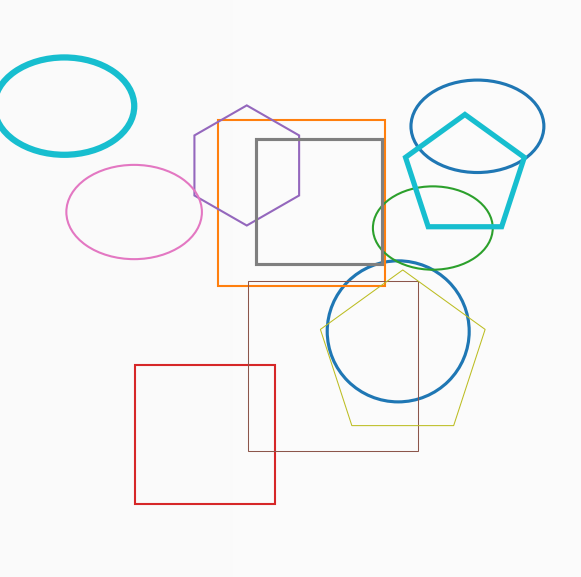[{"shape": "circle", "thickness": 1.5, "radius": 0.61, "center": [0.685, 0.425]}, {"shape": "oval", "thickness": 1.5, "radius": 0.57, "center": [0.821, 0.78]}, {"shape": "square", "thickness": 1, "radius": 0.72, "center": [0.518, 0.648]}, {"shape": "oval", "thickness": 1, "radius": 0.52, "center": [0.745, 0.604]}, {"shape": "square", "thickness": 1, "radius": 0.6, "center": [0.353, 0.246]}, {"shape": "hexagon", "thickness": 1, "radius": 0.52, "center": [0.425, 0.713]}, {"shape": "square", "thickness": 0.5, "radius": 0.73, "center": [0.573, 0.365]}, {"shape": "oval", "thickness": 1, "radius": 0.58, "center": [0.231, 0.632]}, {"shape": "square", "thickness": 1.5, "radius": 0.54, "center": [0.549, 0.65]}, {"shape": "pentagon", "thickness": 0.5, "radius": 0.74, "center": [0.693, 0.383]}, {"shape": "pentagon", "thickness": 2.5, "radius": 0.54, "center": [0.8, 0.693]}, {"shape": "oval", "thickness": 3, "radius": 0.6, "center": [0.111, 0.815]}]